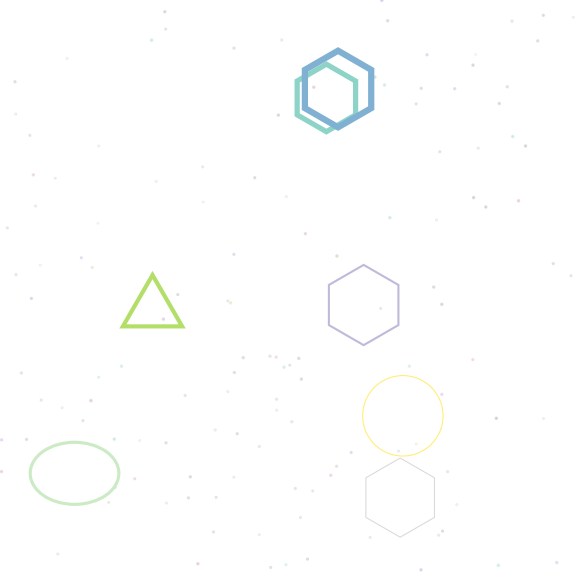[{"shape": "hexagon", "thickness": 2.5, "radius": 0.29, "center": [0.565, 0.83]}, {"shape": "hexagon", "thickness": 1, "radius": 0.35, "center": [0.63, 0.471]}, {"shape": "hexagon", "thickness": 3, "radius": 0.33, "center": [0.585, 0.845]}, {"shape": "triangle", "thickness": 2, "radius": 0.3, "center": [0.264, 0.464]}, {"shape": "hexagon", "thickness": 0.5, "radius": 0.34, "center": [0.693, 0.137]}, {"shape": "oval", "thickness": 1.5, "radius": 0.38, "center": [0.129, 0.18]}, {"shape": "circle", "thickness": 0.5, "radius": 0.35, "center": [0.698, 0.279]}]